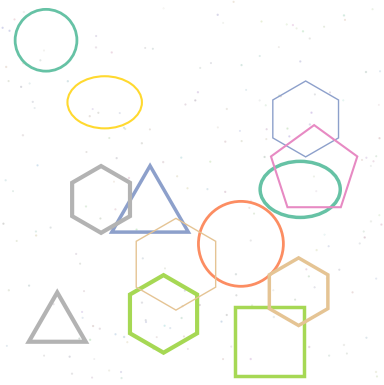[{"shape": "circle", "thickness": 2, "radius": 0.4, "center": [0.12, 0.895]}, {"shape": "oval", "thickness": 2.5, "radius": 0.52, "center": [0.78, 0.508]}, {"shape": "circle", "thickness": 2, "radius": 0.55, "center": [0.626, 0.367]}, {"shape": "triangle", "thickness": 2.5, "radius": 0.57, "center": [0.39, 0.455]}, {"shape": "hexagon", "thickness": 1, "radius": 0.49, "center": [0.794, 0.691]}, {"shape": "pentagon", "thickness": 1.5, "radius": 0.59, "center": [0.816, 0.557]}, {"shape": "hexagon", "thickness": 3, "radius": 0.5, "center": [0.425, 0.185]}, {"shape": "square", "thickness": 2.5, "radius": 0.45, "center": [0.7, 0.114]}, {"shape": "oval", "thickness": 1.5, "radius": 0.48, "center": [0.272, 0.734]}, {"shape": "hexagon", "thickness": 2.5, "radius": 0.44, "center": [0.776, 0.242]}, {"shape": "hexagon", "thickness": 1, "radius": 0.6, "center": [0.457, 0.314]}, {"shape": "hexagon", "thickness": 3, "radius": 0.43, "center": [0.262, 0.482]}, {"shape": "triangle", "thickness": 3, "radius": 0.43, "center": [0.149, 0.155]}]